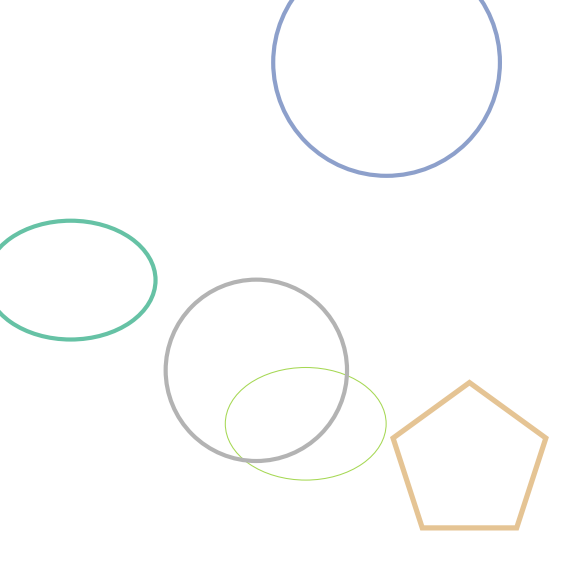[{"shape": "oval", "thickness": 2, "radius": 0.73, "center": [0.122, 0.514]}, {"shape": "circle", "thickness": 2, "radius": 0.98, "center": [0.669, 0.891]}, {"shape": "oval", "thickness": 0.5, "radius": 0.7, "center": [0.529, 0.265]}, {"shape": "pentagon", "thickness": 2.5, "radius": 0.7, "center": [0.813, 0.198]}, {"shape": "circle", "thickness": 2, "radius": 0.79, "center": [0.444, 0.358]}]